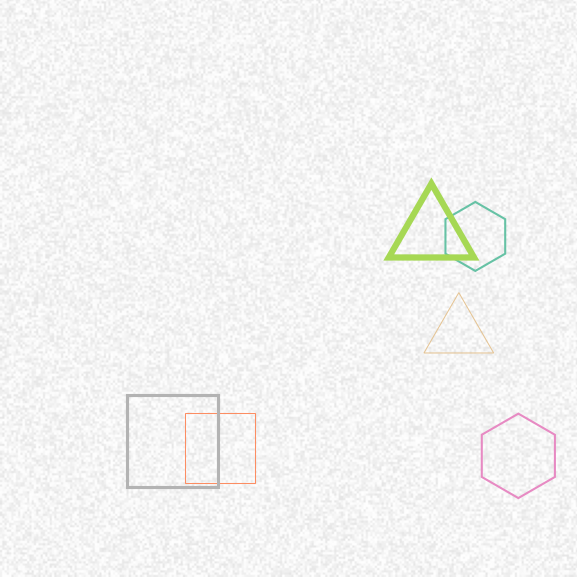[{"shape": "hexagon", "thickness": 1, "radius": 0.3, "center": [0.823, 0.59]}, {"shape": "square", "thickness": 0.5, "radius": 0.3, "center": [0.381, 0.224]}, {"shape": "hexagon", "thickness": 1, "radius": 0.37, "center": [0.898, 0.21]}, {"shape": "triangle", "thickness": 3, "radius": 0.43, "center": [0.747, 0.596]}, {"shape": "triangle", "thickness": 0.5, "radius": 0.35, "center": [0.794, 0.423]}, {"shape": "square", "thickness": 1.5, "radius": 0.4, "center": [0.299, 0.235]}]